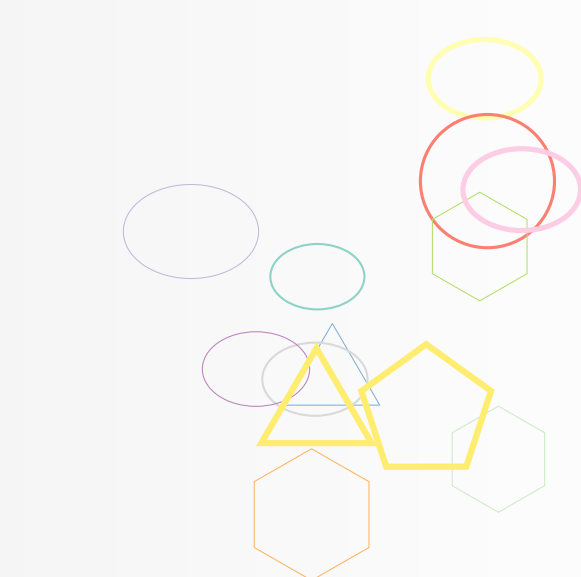[{"shape": "oval", "thickness": 1, "radius": 0.4, "center": [0.546, 0.52]}, {"shape": "oval", "thickness": 2.5, "radius": 0.49, "center": [0.834, 0.863]}, {"shape": "oval", "thickness": 0.5, "radius": 0.58, "center": [0.329, 0.598]}, {"shape": "circle", "thickness": 1.5, "radius": 0.58, "center": [0.839, 0.686]}, {"shape": "triangle", "thickness": 0.5, "radius": 0.47, "center": [0.572, 0.345]}, {"shape": "hexagon", "thickness": 0.5, "radius": 0.57, "center": [0.536, 0.108]}, {"shape": "hexagon", "thickness": 0.5, "radius": 0.47, "center": [0.825, 0.572]}, {"shape": "oval", "thickness": 2.5, "radius": 0.51, "center": [0.898, 0.671]}, {"shape": "oval", "thickness": 1, "radius": 0.45, "center": [0.542, 0.342]}, {"shape": "oval", "thickness": 0.5, "radius": 0.46, "center": [0.44, 0.36]}, {"shape": "hexagon", "thickness": 0.5, "radius": 0.46, "center": [0.857, 0.204]}, {"shape": "pentagon", "thickness": 3, "radius": 0.59, "center": [0.733, 0.286]}, {"shape": "triangle", "thickness": 3, "radius": 0.55, "center": [0.544, 0.287]}]